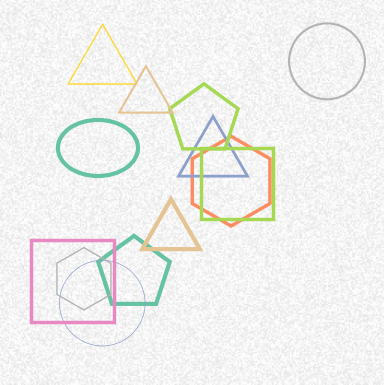[{"shape": "oval", "thickness": 3, "radius": 0.52, "center": [0.254, 0.616]}, {"shape": "pentagon", "thickness": 3, "radius": 0.49, "center": [0.348, 0.29]}, {"shape": "hexagon", "thickness": 2.5, "radius": 0.58, "center": [0.6, 0.53]}, {"shape": "circle", "thickness": 0.5, "radius": 0.56, "center": [0.266, 0.213]}, {"shape": "triangle", "thickness": 2, "radius": 0.52, "center": [0.553, 0.594]}, {"shape": "square", "thickness": 2.5, "radius": 0.54, "center": [0.189, 0.27]}, {"shape": "square", "thickness": 2.5, "radius": 0.46, "center": [0.615, 0.523]}, {"shape": "pentagon", "thickness": 2.5, "radius": 0.47, "center": [0.53, 0.689]}, {"shape": "triangle", "thickness": 1, "radius": 0.52, "center": [0.267, 0.833]}, {"shape": "triangle", "thickness": 3, "radius": 0.43, "center": [0.444, 0.396]}, {"shape": "triangle", "thickness": 1.5, "radius": 0.4, "center": [0.379, 0.748]}, {"shape": "hexagon", "thickness": 1, "radius": 0.4, "center": [0.218, 0.276]}, {"shape": "circle", "thickness": 1.5, "radius": 0.49, "center": [0.849, 0.841]}]